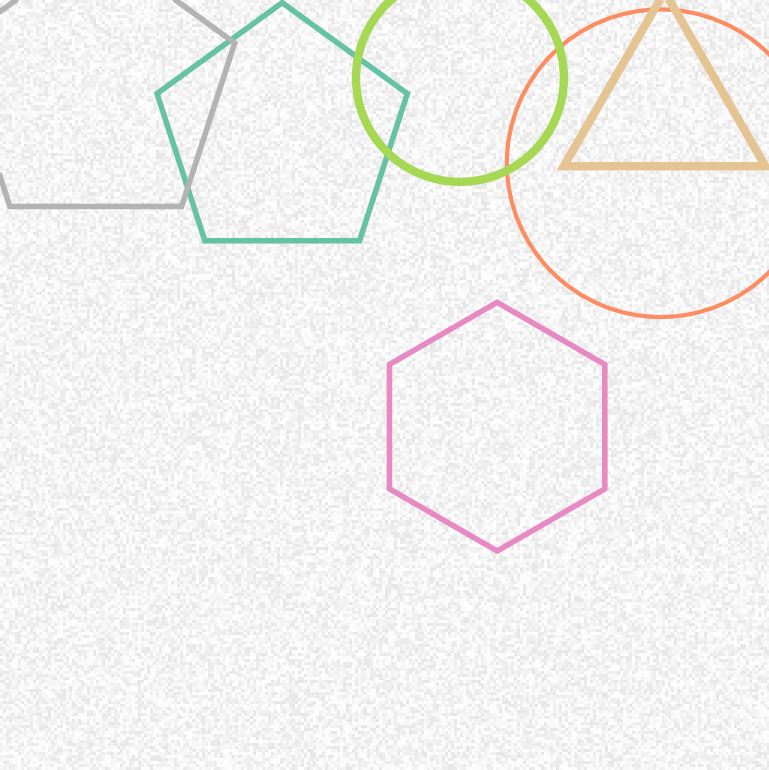[{"shape": "pentagon", "thickness": 2, "radius": 0.85, "center": [0.366, 0.826]}, {"shape": "circle", "thickness": 1.5, "radius": 1.0, "center": [0.858, 0.788]}, {"shape": "hexagon", "thickness": 2, "radius": 0.81, "center": [0.646, 0.446]}, {"shape": "circle", "thickness": 3, "radius": 0.68, "center": [0.597, 0.899]}, {"shape": "triangle", "thickness": 3, "radius": 0.76, "center": [0.863, 0.86]}, {"shape": "pentagon", "thickness": 2, "radius": 0.95, "center": [0.124, 0.885]}]